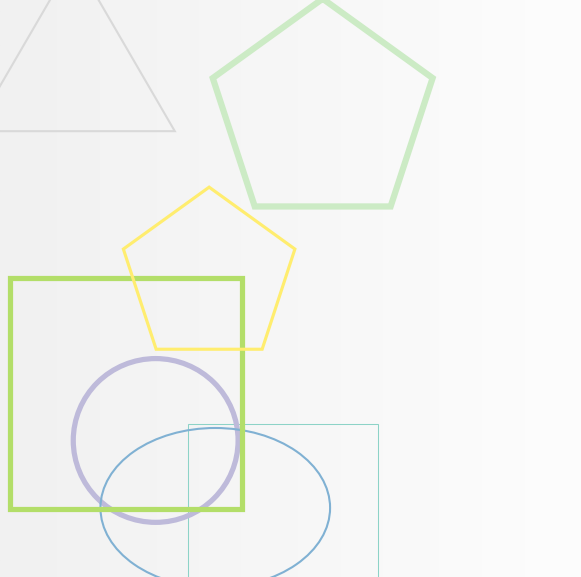[{"shape": "square", "thickness": 0.5, "radius": 0.82, "center": [0.487, 0.103]}, {"shape": "circle", "thickness": 2.5, "radius": 0.71, "center": [0.268, 0.236]}, {"shape": "oval", "thickness": 1, "radius": 0.99, "center": [0.37, 0.12]}, {"shape": "square", "thickness": 2.5, "radius": 1.0, "center": [0.217, 0.317]}, {"shape": "triangle", "thickness": 1, "radius": 1.0, "center": [0.128, 0.872]}, {"shape": "pentagon", "thickness": 3, "radius": 0.99, "center": [0.555, 0.802]}, {"shape": "pentagon", "thickness": 1.5, "radius": 0.78, "center": [0.36, 0.52]}]